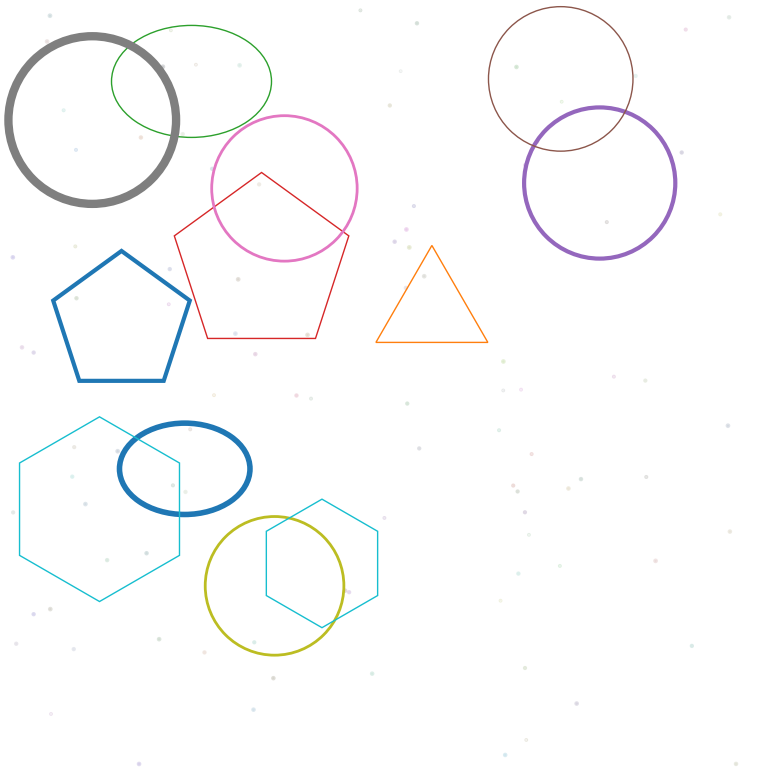[{"shape": "pentagon", "thickness": 1.5, "radius": 0.47, "center": [0.158, 0.581]}, {"shape": "oval", "thickness": 2, "radius": 0.42, "center": [0.24, 0.391]}, {"shape": "triangle", "thickness": 0.5, "radius": 0.42, "center": [0.561, 0.597]}, {"shape": "oval", "thickness": 0.5, "radius": 0.52, "center": [0.249, 0.894]}, {"shape": "pentagon", "thickness": 0.5, "radius": 0.6, "center": [0.34, 0.657]}, {"shape": "circle", "thickness": 1.5, "radius": 0.49, "center": [0.779, 0.762]}, {"shape": "circle", "thickness": 0.5, "radius": 0.47, "center": [0.728, 0.898]}, {"shape": "circle", "thickness": 1, "radius": 0.47, "center": [0.369, 0.755]}, {"shape": "circle", "thickness": 3, "radius": 0.54, "center": [0.12, 0.844]}, {"shape": "circle", "thickness": 1, "radius": 0.45, "center": [0.357, 0.239]}, {"shape": "hexagon", "thickness": 0.5, "radius": 0.42, "center": [0.418, 0.268]}, {"shape": "hexagon", "thickness": 0.5, "radius": 0.6, "center": [0.129, 0.339]}]